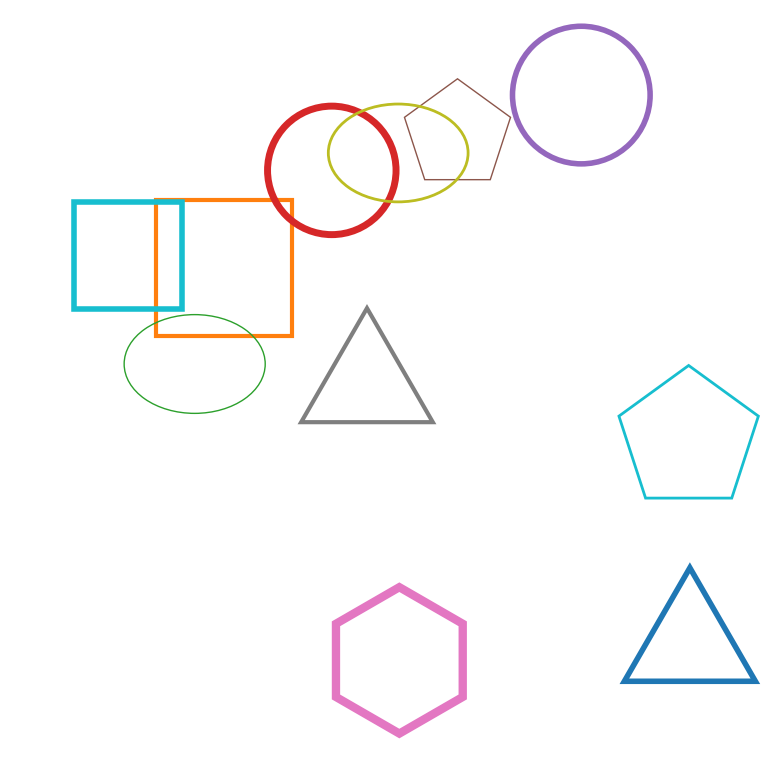[{"shape": "triangle", "thickness": 2, "radius": 0.49, "center": [0.896, 0.164]}, {"shape": "square", "thickness": 1.5, "radius": 0.44, "center": [0.291, 0.652]}, {"shape": "oval", "thickness": 0.5, "radius": 0.46, "center": [0.253, 0.527]}, {"shape": "circle", "thickness": 2.5, "radius": 0.42, "center": [0.431, 0.779]}, {"shape": "circle", "thickness": 2, "radius": 0.45, "center": [0.755, 0.877]}, {"shape": "pentagon", "thickness": 0.5, "radius": 0.36, "center": [0.594, 0.825]}, {"shape": "hexagon", "thickness": 3, "radius": 0.48, "center": [0.519, 0.142]}, {"shape": "triangle", "thickness": 1.5, "radius": 0.49, "center": [0.477, 0.501]}, {"shape": "oval", "thickness": 1, "radius": 0.45, "center": [0.517, 0.801]}, {"shape": "square", "thickness": 2, "radius": 0.35, "center": [0.166, 0.668]}, {"shape": "pentagon", "thickness": 1, "radius": 0.48, "center": [0.894, 0.43]}]